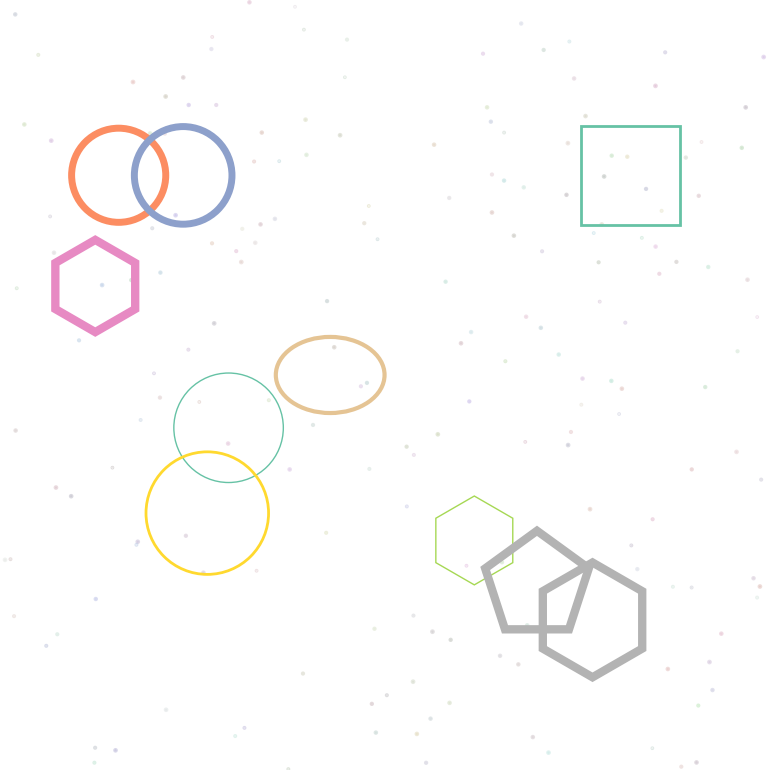[{"shape": "square", "thickness": 1, "radius": 0.32, "center": [0.819, 0.772]}, {"shape": "circle", "thickness": 0.5, "radius": 0.36, "center": [0.297, 0.444]}, {"shape": "circle", "thickness": 2.5, "radius": 0.31, "center": [0.154, 0.772]}, {"shape": "circle", "thickness": 2.5, "radius": 0.32, "center": [0.238, 0.772]}, {"shape": "hexagon", "thickness": 3, "radius": 0.3, "center": [0.124, 0.629]}, {"shape": "hexagon", "thickness": 0.5, "radius": 0.29, "center": [0.616, 0.298]}, {"shape": "circle", "thickness": 1, "radius": 0.4, "center": [0.269, 0.334]}, {"shape": "oval", "thickness": 1.5, "radius": 0.35, "center": [0.429, 0.513]}, {"shape": "hexagon", "thickness": 3, "radius": 0.37, "center": [0.77, 0.195]}, {"shape": "pentagon", "thickness": 3, "radius": 0.35, "center": [0.697, 0.24]}]